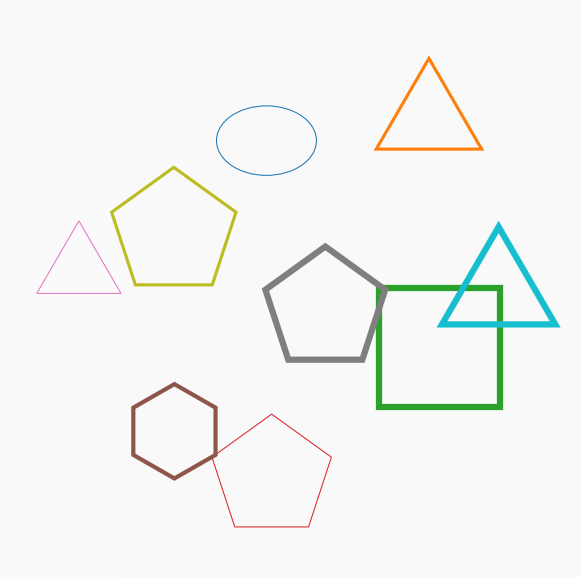[{"shape": "oval", "thickness": 0.5, "radius": 0.43, "center": [0.458, 0.756]}, {"shape": "triangle", "thickness": 1.5, "radius": 0.52, "center": [0.738, 0.793]}, {"shape": "square", "thickness": 3, "radius": 0.52, "center": [0.756, 0.397]}, {"shape": "pentagon", "thickness": 0.5, "radius": 0.54, "center": [0.467, 0.174]}, {"shape": "hexagon", "thickness": 2, "radius": 0.41, "center": [0.3, 0.252]}, {"shape": "triangle", "thickness": 0.5, "radius": 0.42, "center": [0.136, 0.533]}, {"shape": "pentagon", "thickness": 3, "radius": 0.54, "center": [0.56, 0.464]}, {"shape": "pentagon", "thickness": 1.5, "radius": 0.56, "center": [0.299, 0.597]}, {"shape": "triangle", "thickness": 3, "radius": 0.56, "center": [0.858, 0.494]}]